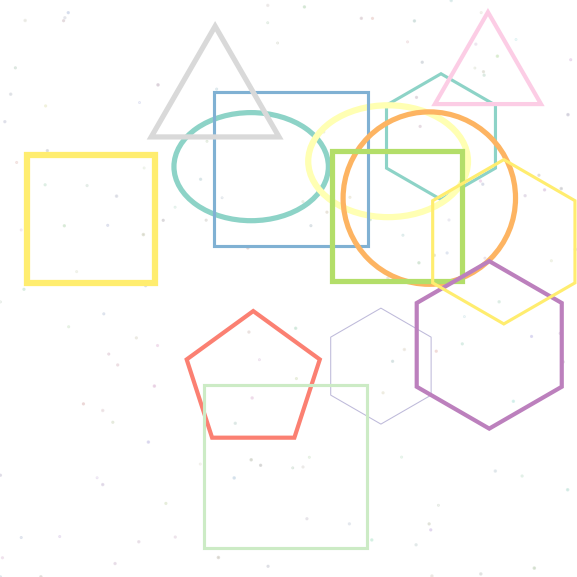[{"shape": "hexagon", "thickness": 1.5, "radius": 0.54, "center": [0.764, 0.762]}, {"shape": "oval", "thickness": 2.5, "radius": 0.67, "center": [0.435, 0.711]}, {"shape": "oval", "thickness": 3, "radius": 0.69, "center": [0.672, 0.72]}, {"shape": "hexagon", "thickness": 0.5, "radius": 0.5, "center": [0.66, 0.365]}, {"shape": "pentagon", "thickness": 2, "radius": 0.61, "center": [0.439, 0.339]}, {"shape": "square", "thickness": 1.5, "radius": 0.67, "center": [0.504, 0.706]}, {"shape": "circle", "thickness": 2.5, "radius": 0.75, "center": [0.743, 0.656]}, {"shape": "square", "thickness": 2.5, "radius": 0.56, "center": [0.687, 0.625]}, {"shape": "triangle", "thickness": 2, "radius": 0.53, "center": [0.845, 0.872]}, {"shape": "triangle", "thickness": 2.5, "radius": 0.64, "center": [0.373, 0.826]}, {"shape": "hexagon", "thickness": 2, "radius": 0.73, "center": [0.847, 0.402]}, {"shape": "square", "thickness": 1.5, "radius": 0.7, "center": [0.495, 0.191]}, {"shape": "square", "thickness": 3, "radius": 0.55, "center": [0.157, 0.62]}, {"shape": "hexagon", "thickness": 1.5, "radius": 0.71, "center": [0.872, 0.58]}]